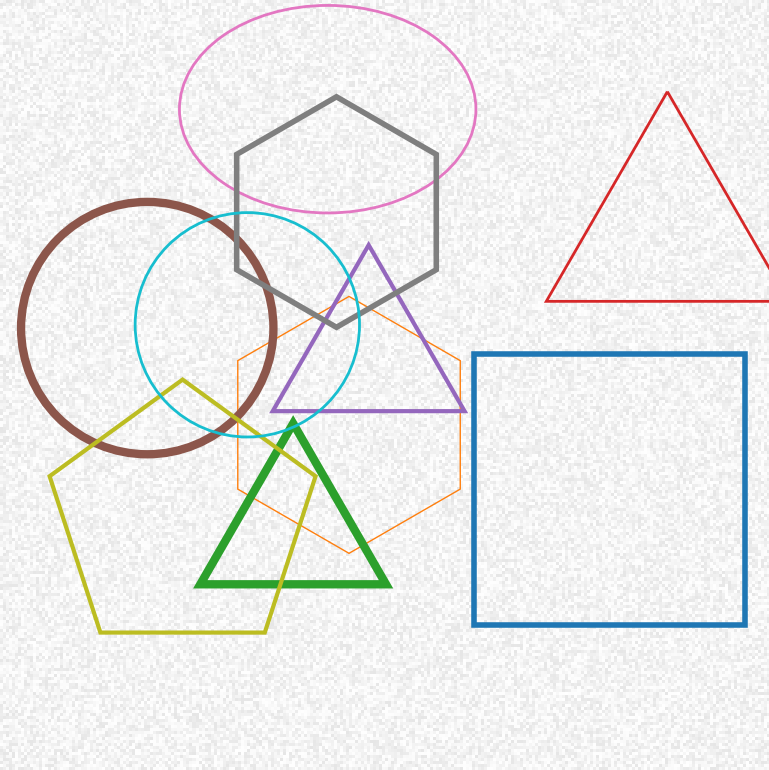[{"shape": "square", "thickness": 2, "radius": 0.88, "center": [0.791, 0.364]}, {"shape": "hexagon", "thickness": 0.5, "radius": 0.83, "center": [0.453, 0.448]}, {"shape": "triangle", "thickness": 3, "radius": 0.7, "center": [0.381, 0.311]}, {"shape": "triangle", "thickness": 1, "radius": 0.91, "center": [0.867, 0.699]}, {"shape": "triangle", "thickness": 1.5, "radius": 0.72, "center": [0.479, 0.538]}, {"shape": "circle", "thickness": 3, "radius": 0.82, "center": [0.191, 0.574]}, {"shape": "oval", "thickness": 1, "radius": 0.96, "center": [0.426, 0.858]}, {"shape": "hexagon", "thickness": 2, "radius": 0.75, "center": [0.437, 0.725]}, {"shape": "pentagon", "thickness": 1.5, "radius": 0.91, "center": [0.237, 0.325]}, {"shape": "circle", "thickness": 1, "radius": 0.73, "center": [0.321, 0.578]}]